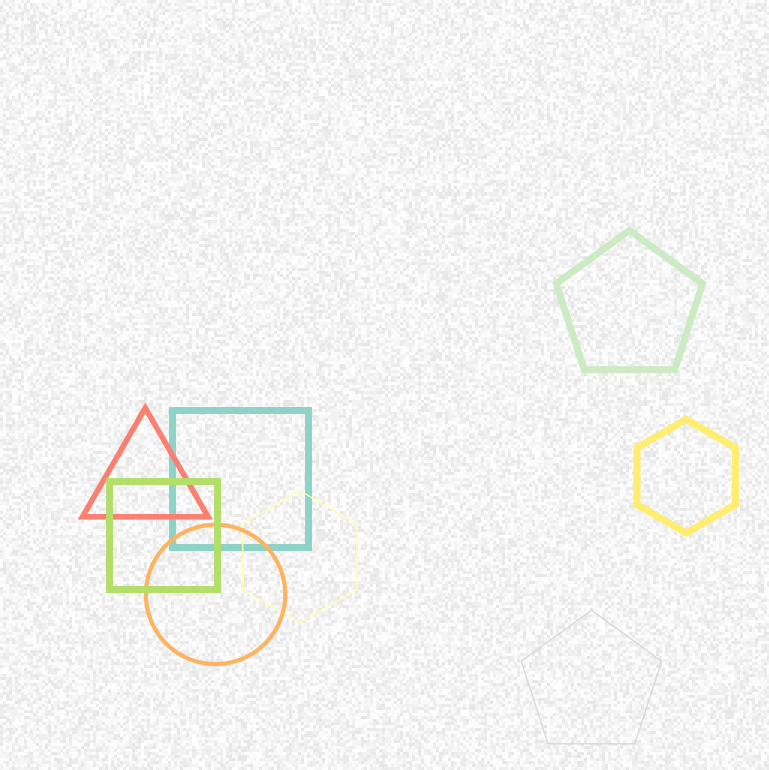[{"shape": "square", "thickness": 2.5, "radius": 0.44, "center": [0.312, 0.379]}, {"shape": "hexagon", "thickness": 0.5, "radius": 0.43, "center": [0.389, 0.277]}, {"shape": "triangle", "thickness": 2, "radius": 0.47, "center": [0.189, 0.376]}, {"shape": "circle", "thickness": 1.5, "radius": 0.45, "center": [0.28, 0.228]}, {"shape": "square", "thickness": 2.5, "radius": 0.35, "center": [0.212, 0.305]}, {"shape": "pentagon", "thickness": 0.5, "radius": 0.48, "center": [0.768, 0.112]}, {"shape": "pentagon", "thickness": 2.5, "radius": 0.5, "center": [0.817, 0.601]}, {"shape": "hexagon", "thickness": 2.5, "radius": 0.37, "center": [0.891, 0.382]}]